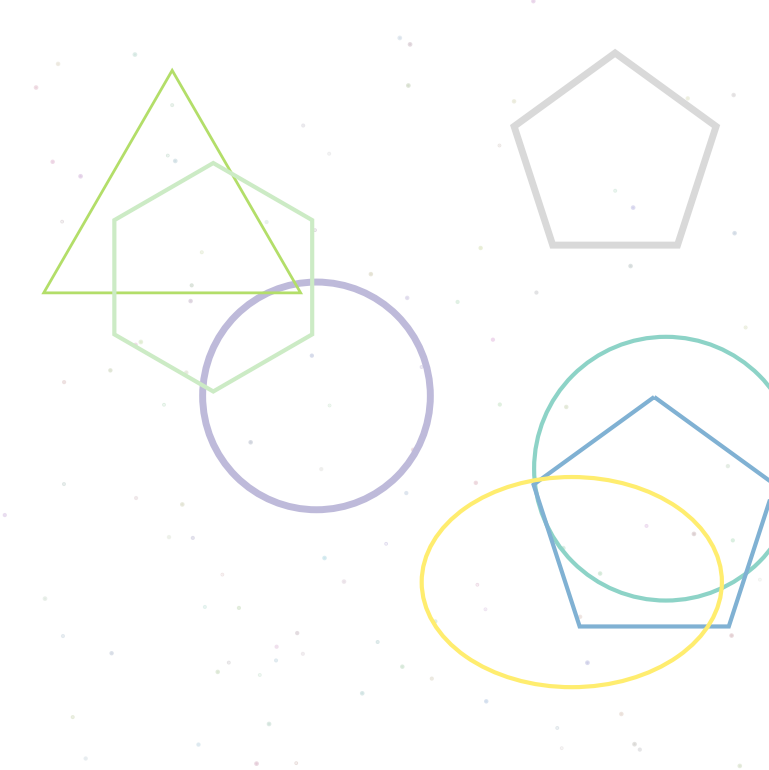[{"shape": "circle", "thickness": 1.5, "radius": 0.86, "center": [0.865, 0.391]}, {"shape": "circle", "thickness": 2.5, "radius": 0.74, "center": [0.411, 0.486]}, {"shape": "pentagon", "thickness": 1.5, "radius": 0.82, "center": [0.85, 0.32]}, {"shape": "triangle", "thickness": 1, "radius": 0.96, "center": [0.224, 0.716]}, {"shape": "pentagon", "thickness": 2.5, "radius": 0.69, "center": [0.799, 0.793]}, {"shape": "hexagon", "thickness": 1.5, "radius": 0.74, "center": [0.277, 0.64]}, {"shape": "oval", "thickness": 1.5, "radius": 0.97, "center": [0.743, 0.244]}]